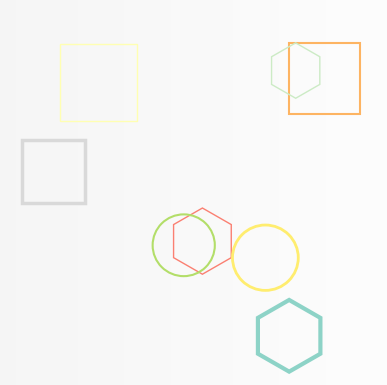[{"shape": "hexagon", "thickness": 3, "radius": 0.47, "center": [0.746, 0.128]}, {"shape": "square", "thickness": 1, "radius": 0.49, "center": [0.254, 0.786]}, {"shape": "hexagon", "thickness": 1, "radius": 0.43, "center": [0.522, 0.374]}, {"shape": "square", "thickness": 1.5, "radius": 0.46, "center": [0.838, 0.796]}, {"shape": "circle", "thickness": 1.5, "radius": 0.4, "center": [0.474, 0.363]}, {"shape": "square", "thickness": 2.5, "radius": 0.41, "center": [0.139, 0.555]}, {"shape": "hexagon", "thickness": 1, "radius": 0.36, "center": [0.763, 0.817]}, {"shape": "circle", "thickness": 2, "radius": 0.42, "center": [0.685, 0.331]}]